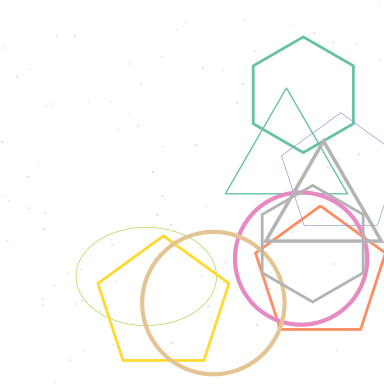[{"shape": "triangle", "thickness": 1, "radius": 0.92, "center": [0.744, 0.588]}, {"shape": "hexagon", "thickness": 2, "radius": 0.75, "center": [0.788, 0.754]}, {"shape": "pentagon", "thickness": 2, "radius": 0.89, "center": [0.832, 0.288]}, {"shape": "pentagon", "thickness": 0.5, "radius": 0.81, "center": [0.885, 0.545]}, {"shape": "circle", "thickness": 3, "radius": 0.86, "center": [0.782, 0.328]}, {"shape": "oval", "thickness": 0.5, "radius": 0.91, "center": [0.38, 0.282]}, {"shape": "pentagon", "thickness": 2, "radius": 0.89, "center": [0.425, 0.208]}, {"shape": "circle", "thickness": 3, "radius": 0.92, "center": [0.554, 0.213]}, {"shape": "triangle", "thickness": 2.5, "radius": 0.87, "center": [0.84, 0.46]}, {"shape": "hexagon", "thickness": 2, "radius": 0.76, "center": [0.812, 0.367]}]